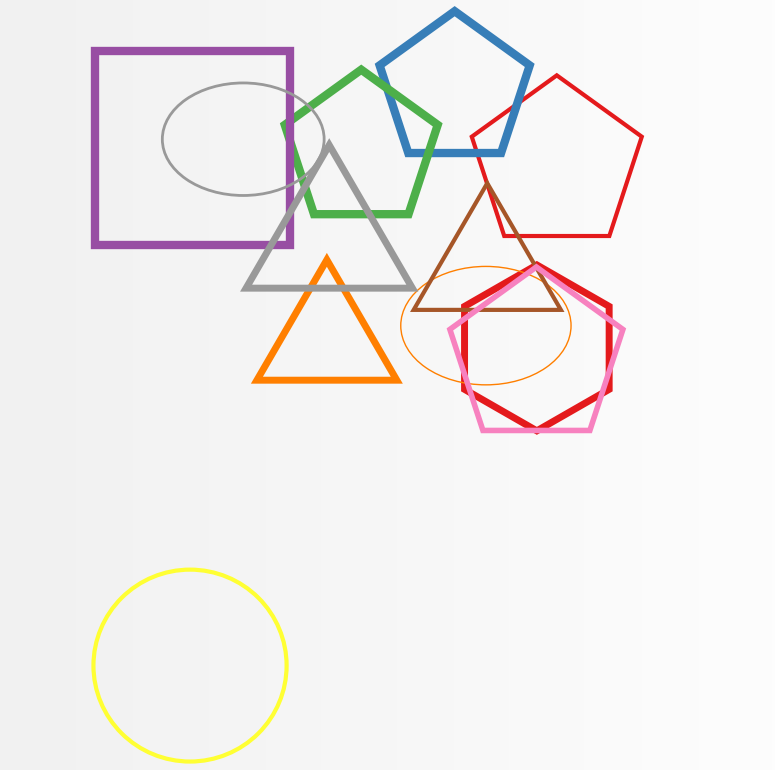[{"shape": "pentagon", "thickness": 1.5, "radius": 0.58, "center": [0.718, 0.787]}, {"shape": "hexagon", "thickness": 2.5, "radius": 0.54, "center": [0.693, 0.548]}, {"shape": "pentagon", "thickness": 3, "radius": 0.51, "center": [0.587, 0.884]}, {"shape": "pentagon", "thickness": 3, "radius": 0.52, "center": [0.466, 0.806]}, {"shape": "square", "thickness": 3, "radius": 0.63, "center": [0.249, 0.808]}, {"shape": "triangle", "thickness": 2.5, "radius": 0.52, "center": [0.422, 0.558]}, {"shape": "oval", "thickness": 0.5, "radius": 0.55, "center": [0.627, 0.577]}, {"shape": "circle", "thickness": 1.5, "radius": 0.62, "center": [0.245, 0.136]}, {"shape": "triangle", "thickness": 1.5, "radius": 0.55, "center": [0.629, 0.652]}, {"shape": "pentagon", "thickness": 2, "radius": 0.59, "center": [0.692, 0.536]}, {"shape": "triangle", "thickness": 2.5, "radius": 0.62, "center": [0.425, 0.688]}, {"shape": "oval", "thickness": 1, "radius": 0.52, "center": [0.314, 0.819]}]